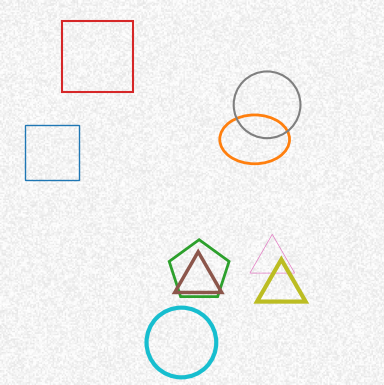[{"shape": "square", "thickness": 1, "radius": 0.35, "center": [0.136, 0.604]}, {"shape": "oval", "thickness": 2, "radius": 0.45, "center": [0.661, 0.638]}, {"shape": "pentagon", "thickness": 2, "radius": 0.41, "center": [0.517, 0.296]}, {"shape": "square", "thickness": 1.5, "radius": 0.46, "center": [0.254, 0.852]}, {"shape": "triangle", "thickness": 2.5, "radius": 0.35, "center": [0.515, 0.276]}, {"shape": "triangle", "thickness": 0.5, "radius": 0.34, "center": [0.707, 0.324]}, {"shape": "circle", "thickness": 1.5, "radius": 0.43, "center": [0.694, 0.728]}, {"shape": "triangle", "thickness": 3, "radius": 0.36, "center": [0.731, 0.253]}, {"shape": "circle", "thickness": 3, "radius": 0.45, "center": [0.471, 0.11]}]